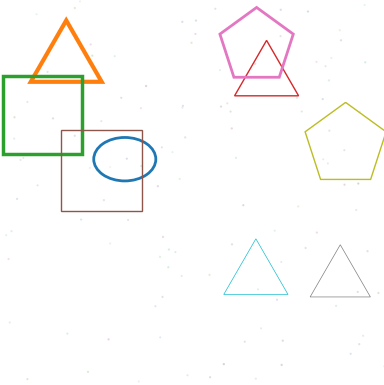[{"shape": "oval", "thickness": 2, "radius": 0.4, "center": [0.324, 0.587]}, {"shape": "triangle", "thickness": 3, "radius": 0.53, "center": [0.172, 0.841]}, {"shape": "square", "thickness": 2.5, "radius": 0.51, "center": [0.11, 0.701]}, {"shape": "triangle", "thickness": 1, "radius": 0.48, "center": [0.692, 0.799]}, {"shape": "square", "thickness": 1, "radius": 0.52, "center": [0.264, 0.557]}, {"shape": "pentagon", "thickness": 2, "radius": 0.5, "center": [0.666, 0.88]}, {"shape": "triangle", "thickness": 0.5, "radius": 0.45, "center": [0.884, 0.274]}, {"shape": "pentagon", "thickness": 1, "radius": 0.55, "center": [0.898, 0.623]}, {"shape": "triangle", "thickness": 0.5, "radius": 0.48, "center": [0.665, 0.283]}]